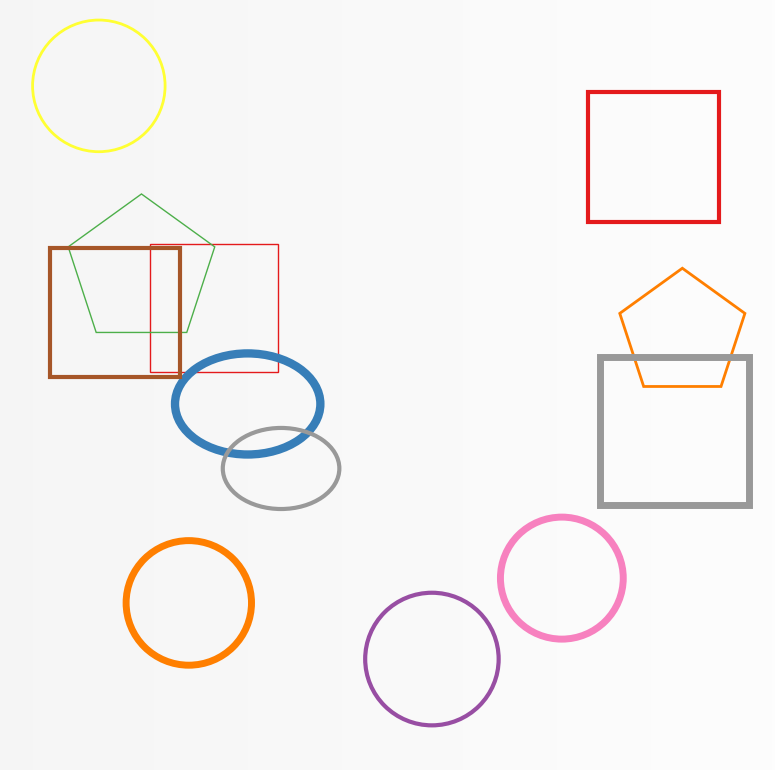[{"shape": "square", "thickness": 0.5, "radius": 0.41, "center": [0.276, 0.6]}, {"shape": "square", "thickness": 1.5, "radius": 0.42, "center": [0.844, 0.796]}, {"shape": "oval", "thickness": 3, "radius": 0.47, "center": [0.32, 0.475]}, {"shape": "pentagon", "thickness": 0.5, "radius": 0.5, "center": [0.183, 0.649]}, {"shape": "circle", "thickness": 1.5, "radius": 0.43, "center": [0.557, 0.144]}, {"shape": "pentagon", "thickness": 1, "radius": 0.42, "center": [0.88, 0.567]}, {"shape": "circle", "thickness": 2.5, "radius": 0.4, "center": [0.244, 0.217]}, {"shape": "circle", "thickness": 1, "radius": 0.43, "center": [0.128, 0.888]}, {"shape": "square", "thickness": 1.5, "radius": 0.42, "center": [0.148, 0.594]}, {"shape": "circle", "thickness": 2.5, "radius": 0.4, "center": [0.725, 0.249]}, {"shape": "oval", "thickness": 1.5, "radius": 0.38, "center": [0.363, 0.392]}, {"shape": "square", "thickness": 2.5, "radius": 0.48, "center": [0.87, 0.44]}]